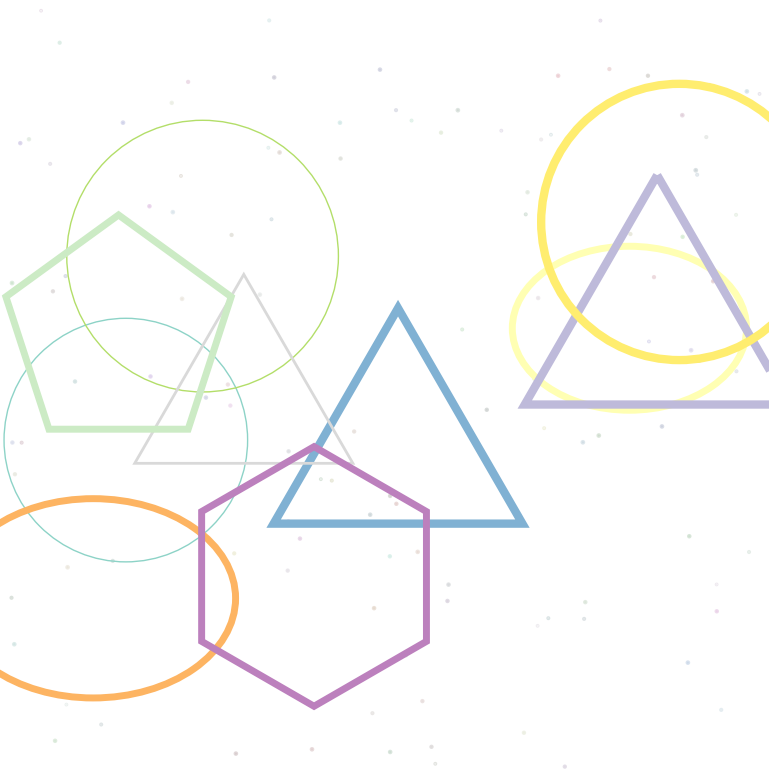[{"shape": "circle", "thickness": 0.5, "radius": 0.79, "center": [0.163, 0.428]}, {"shape": "oval", "thickness": 2.5, "radius": 0.76, "center": [0.817, 0.574]}, {"shape": "triangle", "thickness": 3, "radius": 0.99, "center": [0.853, 0.574]}, {"shape": "triangle", "thickness": 3, "radius": 0.93, "center": [0.517, 0.413]}, {"shape": "oval", "thickness": 2.5, "radius": 0.92, "center": [0.121, 0.223]}, {"shape": "circle", "thickness": 0.5, "radius": 0.88, "center": [0.263, 0.667]}, {"shape": "triangle", "thickness": 1, "radius": 0.82, "center": [0.317, 0.48]}, {"shape": "hexagon", "thickness": 2.5, "radius": 0.84, "center": [0.408, 0.251]}, {"shape": "pentagon", "thickness": 2.5, "radius": 0.77, "center": [0.154, 0.567]}, {"shape": "circle", "thickness": 3, "radius": 0.9, "center": [0.882, 0.712]}]